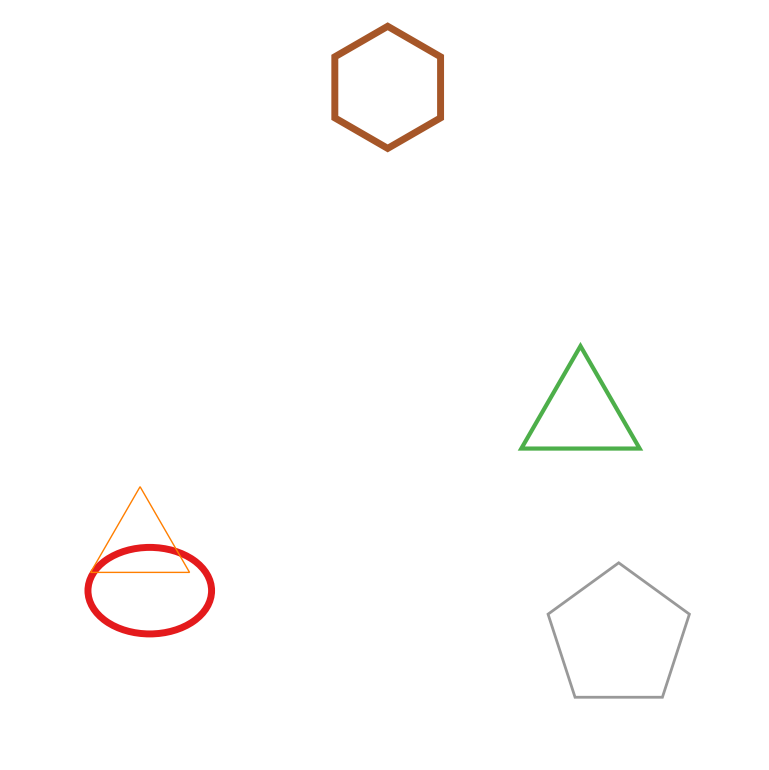[{"shape": "oval", "thickness": 2.5, "radius": 0.4, "center": [0.195, 0.233]}, {"shape": "triangle", "thickness": 1.5, "radius": 0.44, "center": [0.754, 0.462]}, {"shape": "triangle", "thickness": 0.5, "radius": 0.37, "center": [0.182, 0.294]}, {"shape": "hexagon", "thickness": 2.5, "radius": 0.4, "center": [0.504, 0.887]}, {"shape": "pentagon", "thickness": 1, "radius": 0.48, "center": [0.804, 0.173]}]